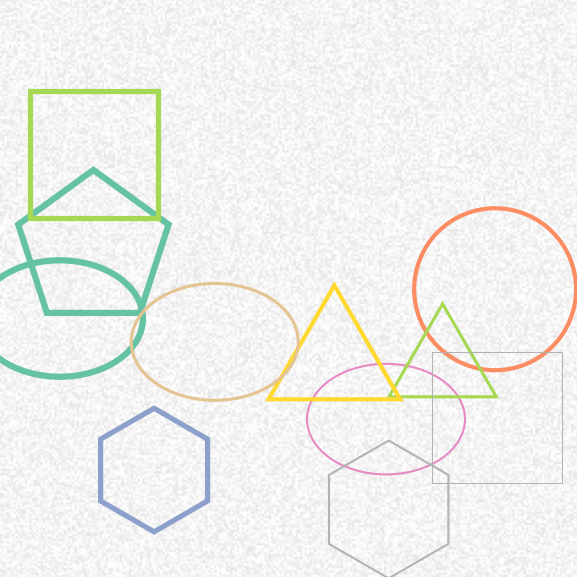[{"shape": "oval", "thickness": 3, "radius": 0.72, "center": [0.103, 0.448]}, {"shape": "pentagon", "thickness": 3, "radius": 0.68, "center": [0.162, 0.568]}, {"shape": "circle", "thickness": 2, "radius": 0.7, "center": [0.857, 0.498]}, {"shape": "hexagon", "thickness": 2.5, "radius": 0.53, "center": [0.267, 0.185]}, {"shape": "oval", "thickness": 1, "radius": 0.68, "center": [0.668, 0.273]}, {"shape": "triangle", "thickness": 1.5, "radius": 0.54, "center": [0.766, 0.366]}, {"shape": "square", "thickness": 2.5, "radius": 0.55, "center": [0.163, 0.732]}, {"shape": "triangle", "thickness": 2, "radius": 0.66, "center": [0.579, 0.373]}, {"shape": "oval", "thickness": 1.5, "radius": 0.72, "center": [0.372, 0.407]}, {"shape": "square", "thickness": 0.5, "radius": 0.56, "center": [0.861, 0.276]}, {"shape": "hexagon", "thickness": 1, "radius": 0.6, "center": [0.673, 0.117]}]